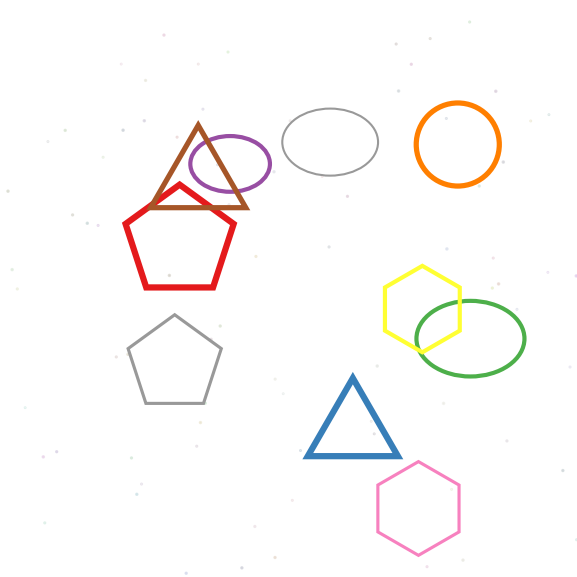[{"shape": "pentagon", "thickness": 3, "radius": 0.49, "center": [0.311, 0.581]}, {"shape": "triangle", "thickness": 3, "radius": 0.45, "center": [0.611, 0.254]}, {"shape": "oval", "thickness": 2, "radius": 0.47, "center": [0.815, 0.413]}, {"shape": "oval", "thickness": 2, "radius": 0.34, "center": [0.398, 0.715]}, {"shape": "circle", "thickness": 2.5, "radius": 0.36, "center": [0.793, 0.749]}, {"shape": "hexagon", "thickness": 2, "radius": 0.37, "center": [0.731, 0.464]}, {"shape": "triangle", "thickness": 2.5, "radius": 0.48, "center": [0.343, 0.687]}, {"shape": "hexagon", "thickness": 1.5, "radius": 0.41, "center": [0.725, 0.119]}, {"shape": "oval", "thickness": 1, "radius": 0.41, "center": [0.572, 0.753]}, {"shape": "pentagon", "thickness": 1.5, "radius": 0.42, "center": [0.303, 0.369]}]